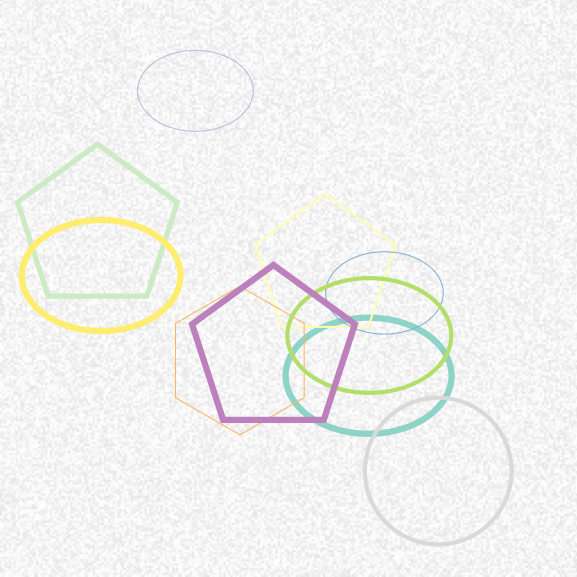[{"shape": "oval", "thickness": 3, "radius": 0.72, "center": [0.638, 0.348]}, {"shape": "pentagon", "thickness": 1, "radius": 0.64, "center": [0.563, 0.536]}, {"shape": "oval", "thickness": 0.5, "radius": 0.5, "center": [0.338, 0.842]}, {"shape": "oval", "thickness": 0.5, "radius": 0.51, "center": [0.666, 0.492]}, {"shape": "hexagon", "thickness": 0.5, "radius": 0.64, "center": [0.415, 0.375]}, {"shape": "oval", "thickness": 2, "radius": 0.71, "center": [0.64, 0.418]}, {"shape": "circle", "thickness": 2, "radius": 0.64, "center": [0.759, 0.183]}, {"shape": "pentagon", "thickness": 3, "radius": 0.74, "center": [0.474, 0.392]}, {"shape": "pentagon", "thickness": 2.5, "radius": 0.73, "center": [0.169, 0.604]}, {"shape": "oval", "thickness": 3, "radius": 0.69, "center": [0.175, 0.522]}]